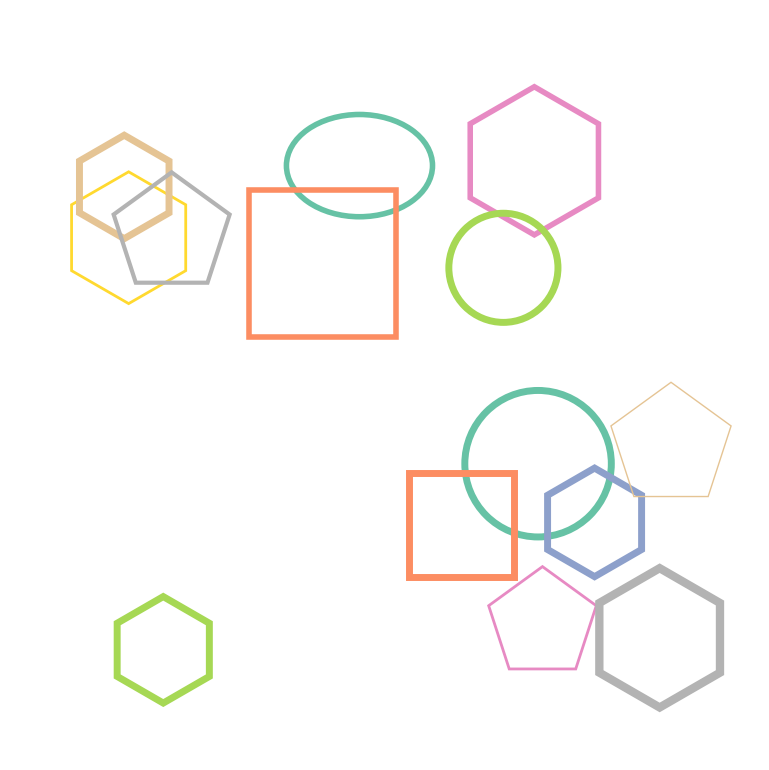[{"shape": "circle", "thickness": 2.5, "radius": 0.48, "center": [0.699, 0.398]}, {"shape": "oval", "thickness": 2, "radius": 0.47, "center": [0.467, 0.785]}, {"shape": "square", "thickness": 2, "radius": 0.48, "center": [0.419, 0.658]}, {"shape": "square", "thickness": 2.5, "radius": 0.34, "center": [0.599, 0.318]}, {"shape": "hexagon", "thickness": 2.5, "radius": 0.35, "center": [0.772, 0.322]}, {"shape": "hexagon", "thickness": 2, "radius": 0.48, "center": [0.694, 0.791]}, {"shape": "pentagon", "thickness": 1, "radius": 0.37, "center": [0.705, 0.191]}, {"shape": "circle", "thickness": 2.5, "radius": 0.35, "center": [0.654, 0.652]}, {"shape": "hexagon", "thickness": 2.5, "radius": 0.35, "center": [0.212, 0.156]}, {"shape": "hexagon", "thickness": 1, "radius": 0.43, "center": [0.167, 0.691]}, {"shape": "pentagon", "thickness": 0.5, "radius": 0.41, "center": [0.871, 0.422]}, {"shape": "hexagon", "thickness": 2.5, "radius": 0.34, "center": [0.161, 0.757]}, {"shape": "hexagon", "thickness": 3, "radius": 0.45, "center": [0.857, 0.172]}, {"shape": "pentagon", "thickness": 1.5, "radius": 0.4, "center": [0.223, 0.697]}]